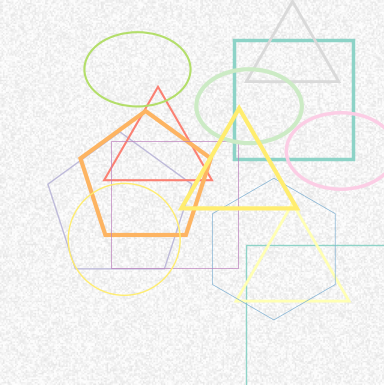[{"shape": "square", "thickness": 1, "radius": 0.93, "center": [0.823, 0.179]}, {"shape": "square", "thickness": 2.5, "radius": 0.77, "center": [0.762, 0.741]}, {"shape": "triangle", "thickness": 2, "radius": 0.85, "center": [0.76, 0.303]}, {"shape": "pentagon", "thickness": 1, "radius": 0.98, "center": [0.311, 0.461]}, {"shape": "triangle", "thickness": 1.5, "radius": 0.81, "center": [0.41, 0.613]}, {"shape": "hexagon", "thickness": 0.5, "radius": 0.92, "center": [0.711, 0.353]}, {"shape": "pentagon", "thickness": 3, "radius": 0.89, "center": [0.378, 0.534]}, {"shape": "oval", "thickness": 1.5, "radius": 0.69, "center": [0.357, 0.82]}, {"shape": "oval", "thickness": 2.5, "radius": 0.71, "center": [0.886, 0.608]}, {"shape": "triangle", "thickness": 2, "radius": 0.69, "center": [0.76, 0.857]}, {"shape": "square", "thickness": 0.5, "radius": 0.82, "center": [0.454, 0.468]}, {"shape": "oval", "thickness": 3, "radius": 0.69, "center": [0.647, 0.724]}, {"shape": "triangle", "thickness": 3, "radius": 0.87, "center": [0.621, 0.545]}, {"shape": "circle", "thickness": 1, "radius": 0.73, "center": [0.323, 0.378]}]